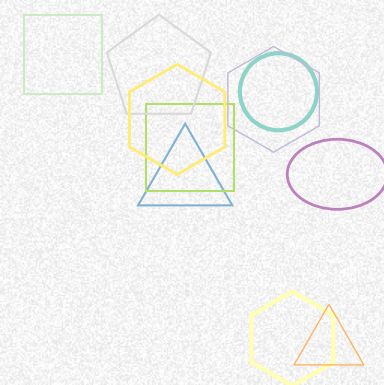[{"shape": "circle", "thickness": 3, "radius": 0.5, "center": [0.723, 0.762]}, {"shape": "hexagon", "thickness": 3, "radius": 0.61, "center": [0.759, 0.12]}, {"shape": "hexagon", "thickness": 1, "radius": 0.69, "center": [0.711, 0.742]}, {"shape": "triangle", "thickness": 1.5, "radius": 0.71, "center": [0.481, 0.537]}, {"shape": "triangle", "thickness": 1, "radius": 0.52, "center": [0.854, 0.105]}, {"shape": "square", "thickness": 1.5, "radius": 0.57, "center": [0.493, 0.617]}, {"shape": "pentagon", "thickness": 1.5, "radius": 0.71, "center": [0.413, 0.82]}, {"shape": "oval", "thickness": 2, "radius": 0.65, "center": [0.876, 0.547]}, {"shape": "square", "thickness": 1.5, "radius": 0.51, "center": [0.164, 0.858]}, {"shape": "hexagon", "thickness": 2, "radius": 0.72, "center": [0.46, 0.69]}]